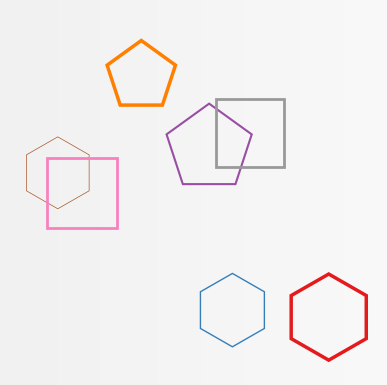[{"shape": "hexagon", "thickness": 2.5, "radius": 0.56, "center": [0.848, 0.176]}, {"shape": "hexagon", "thickness": 1, "radius": 0.48, "center": [0.6, 0.195]}, {"shape": "pentagon", "thickness": 1.5, "radius": 0.58, "center": [0.54, 0.615]}, {"shape": "pentagon", "thickness": 2.5, "radius": 0.46, "center": [0.365, 0.802]}, {"shape": "hexagon", "thickness": 0.5, "radius": 0.47, "center": [0.149, 0.551]}, {"shape": "square", "thickness": 2, "radius": 0.45, "center": [0.211, 0.499]}, {"shape": "square", "thickness": 2, "radius": 0.44, "center": [0.645, 0.656]}]